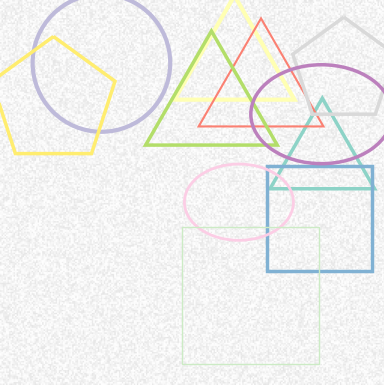[{"shape": "triangle", "thickness": 2.5, "radius": 0.78, "center": [0.837, 0.588]}, {"shape": "triangle", "thickness": 3, "radius": 0.9, "center": [0.609, 0.831]}, {"shape": "circle", "thickness": 3, "radius": 0.89, "center": [0.263, 0.836]}, {"shape": "triangle", "thickness": 1.5, "radius": 0.94, "center": [0.678, 0.765]}, {"shape": "square", "thickness": 2.5, "radius": 0.68, "center": [0.831, 0.432]}, {"shape": "triangle", "thickness": 2.5, "radius": 0.99, "center": [0.549, 0.722]}, {"shape": "oval", "thickness": 2, "radius": 0.71, "center": [0.621, 0.475]}, {"shape": "pentagon", "thickness": 2.5, "radius": 0.7, "center": [0.893, 0.816]}, {"shape": "oval", "thickness": 2.5, "radius": 0.92, "center": [0.835, 0.703]}, {"shape": "square", "thickness": 1, "radius": 0.89, "center": [0.651, 0.233]}, {"shape": "pentagon", "thickness": 2.5, "radius": 0.84, "center": [0.139, 0.737]}]